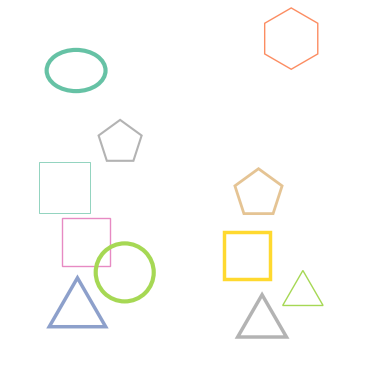[{"shape": "square", "thickness": 0.5, "radius": 0.33, "center": [0.167, 0.513]}, {"shape": "oval", "thickness": 3, "radius": 0.38, "center": [0.198, 0.817]}, {"shape": "hexagon", "thickness": 1, "radius": 0.4, "center": [0.756, 0.9]}, {"shape": "triangle", "thickness": 2.5, "radius": 0.42, "center": [0.201, 0.194]}, {"shape": "square", "thickness": 1, "radius": 0.31, "center": [0.223, 0.371]}, {"shape": "circle", "thickness": 3, "radius": 0.38, "center": [0.324, 0.292]}, {"shape": "triangle", "thickness": 1, "radius": 0.3, "center": [0.787, 0.237]}, {"shape": "square", "thickness": 2.5, "radius": 0.3, "center": [0.642, 0.336]}, {"shape": "pentagon", "thickness": 2, "radius": 0.32, "center": [0.671, 0.497]}, {"shape": "pentagon", "thickness": 1.5, "radius": 0.29, "center": [0.312, 0.63]}, {"shape": "triangle", "thickness": 2.5, "radius": 0.37, "center": [0.681, 0.161]}]